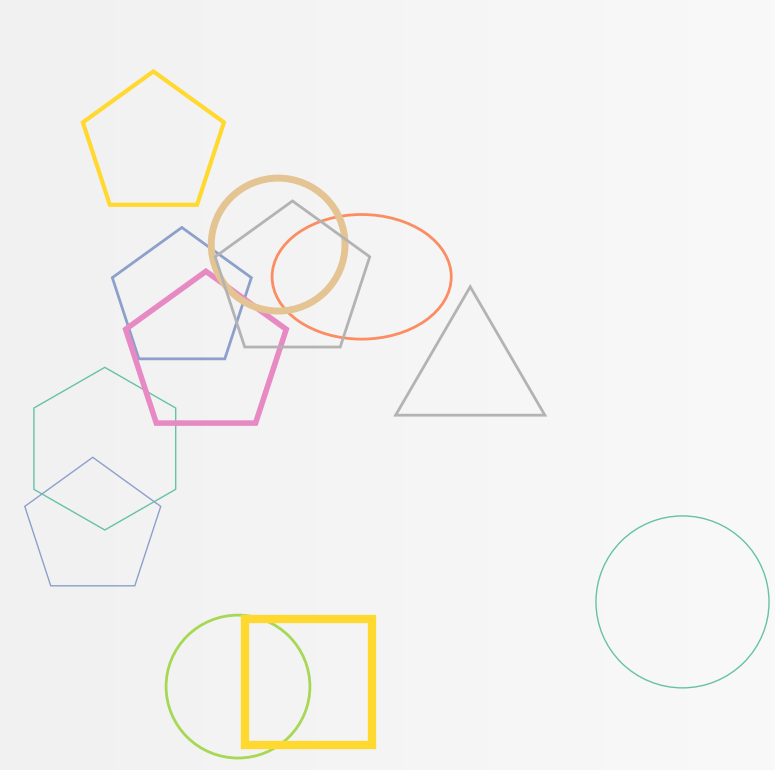[{"shape": "circle", "thickness": 0.5, "radius": 0.56, "center": [0.881, 0.218]}, {"shape": "hexagon", "thickness": 0.5, "radius": 0.53, "center": [0.135, 0.417]}, {"shape": "oval", "thickness": 1, "radius": 0.58, "center": [0.467, 0.64]}, {"shape": "pentagon", "thickness": 0.5, "radius": 0.46, "center": [0.12, 0.314]}, {"shape": "pentagon", "thickness": 1, "radius": 0.47, "center": [0.235, 0.61]}, {"shape": "pentagon", "thickness": 2, "radius": 0.54, "center": [0.266, 0.539]}, {"shape": "circle", "thickness": 1, "radius": 0.46, "center": [0.307, 0.108]}, {"shape": "square", "thickness": 3, "radius": 0.41, "center": [0.398, 0.114]}, {"shape": "pentagon", "thickness": 1.5, "radius": 0.48, "center": [0.198, 0.811]}, {"shape": "circle", "thickness": 2.5, "radius": 0.43, "center": [0.359, 0.682]}, {"shape": "triangle", "thickness": 1, "radius": 0.56, "center": [0.607, 0.516]}, {"shape": "pentagon", "thickness": 1, "radius": 0.52, "center": [0.377, 0.634]}]